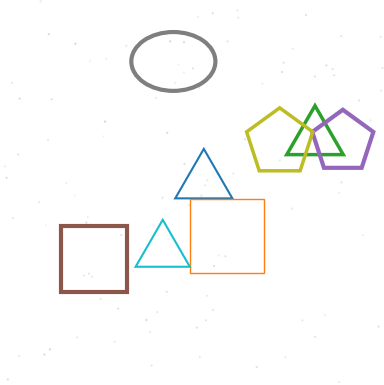[{"shape": "triangle", "thickness": 1.5, "radius": 0.43, "center": [0.529, 0.528]}, {"shape": "square", "thickness": 1, "radius": 0.48, "center": [0.589, 0.387]}, {"shape": "triangle", "thickness": 2.5, "radius": 0.42, "center": [0.818, 0.641]}, {"shape": "pentagon", "thickness": 3, "radius": 0.42, "center": [0.89, 0.632]}, {"shape": "square", "thickness": 3, "radius": 0.43, "center": [0.243, 0.328]}, {"shape": "oval", "thickness": 3, "radius": 0.55, "center": [0.45, 0.84]}, {"shape": "pentagon", "thickness": 2.5, "radius": 0.45, "center": [0.726, 0.63]}, {"shape": "triangle", "thickness": 1.5, "radius": 0.41, "center": [0.423, 0.348]}]